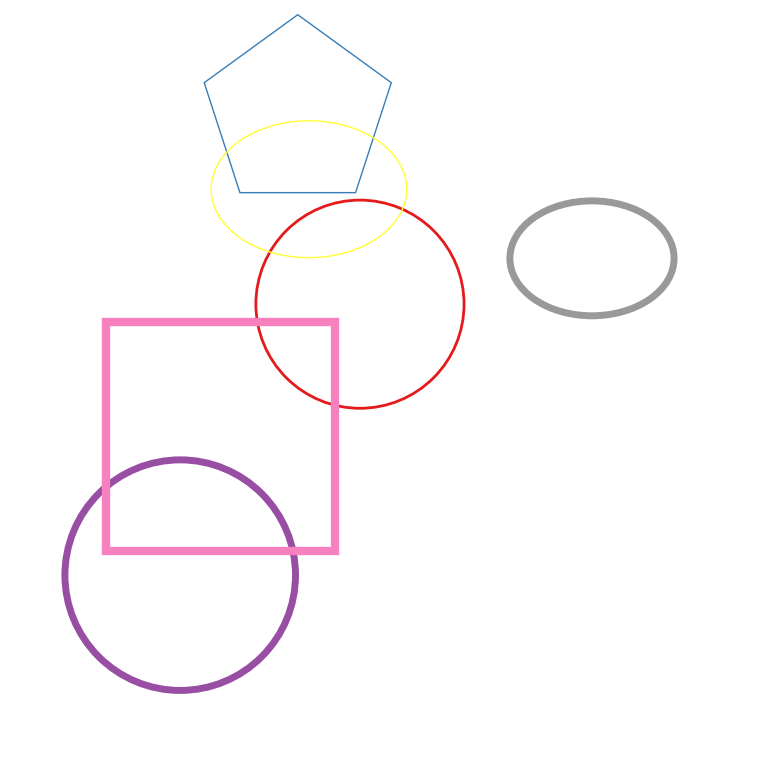[{"shape": "circle", "thickness": 1, "radius": 0.68, "center": [0.467, 0.605]}, {"shape": "pentagon", "thickness": 0.5, "radius": 0.64, "center": [0.387, 0.853]}, {"shape": "circle", "thickness": 2.5, "radius": 0.75, "center": [0.234, 0.253]}, {"shape": "oval", "thickness": 0.5, "radius": 0.64, "center": [0.401, 0.754]}, {"shape": "square", "thickness": 3, "radius": 0.74, "center": [0.286, 0.433]}, {"shape": "oval", "thickness": 2.5, "radius": 0.53, "center": [0.769, 0.665]}]